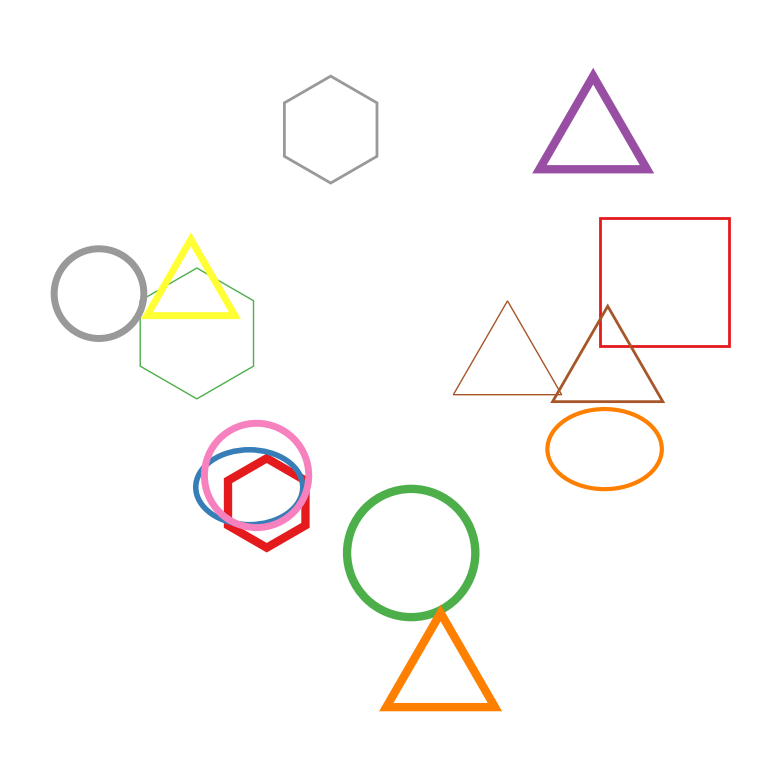[{"shape": "hexagon", "thickness": 3, "radius": 0.29, "center": [0.346, 0.347]}, {"shape": "square", "thickness": 1, "radius": 0.42, "center": [0.863, 0.634]}, {"shape": "oval", "thickness": 2, "radius": 0.35, "center": [0.324, 0.367]}, {"shape": "hexagon", "thickness": 0.5, "radius": 0.42, "center": [0.256, 0.567]}, {"shape": "circle", "thickness": 3, "radius": 0.42, "center": [0.534, 0.282]}, {"shape": "triangle", "thickness": 3, "radius": 0.4, "center": [0.77, 0.821]}, {"shape": "triangle", "thickness": 3, "radius": 0.41, "center": [0.572, 0.122]}, {"shape": "oval", "thickness": 1.5, "radius": 0.37, "center": [0.785, 0.417]}, {"shape": "triangle", "thickness": 2.5, "radius": 0.33, "center": [0.248, 0.623]}, {"shape": "triangle", "thickness": 0.5, "radius": 0.41, "center": [0.659, 0.528]}, {"shape": "triangle", "thickness": 1, "radius": 0.41, "center": [0.789, 0.52]}, {"shape": "circle", "thickness": 2.5, "radius": 0.34, "center": [0.333, 0.383]}, {"shape": "hexagon", "thickness": 1, "radius": 0.35, "center": [0.429, 0.832]}, {"shape": "circle", "thickness": 2.5, "radius": 0.29, "center": [0.129, 0.619]}]